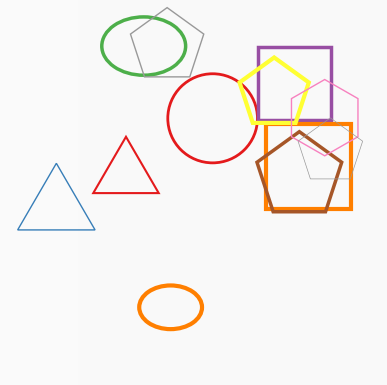[{"shape": "triangle", "thickness": 1.5, "radius": 0.49, "center": [0.325, 0.547]}, {"shape": "circle", "thickness": 2, "radius": 0.58, "center": [0.549, 0.693]}, {"shape": "triangle", "thickness": 1, "radius": 0.58, "center": [0.145, 0.46]}, {"shape": "oval", "thickness": 2.5, "radius": 0.54, "center": [0.371, 0.88]}, {"shape": "square", "thickness": 2.5, "radius": 0.47, "center": [0.76, 0.782]}, {"shape": "oval", "thickness": 3, "radius": 0.41, "center": [0.44, 0.202]}, {"shape": "square", "thickness": 3, "radius": 0.55, "center": [0.797, 0.568]}, {"shape": "pentagon", "thickness": 3, "radius": 0.47, "center": [0.708, 0.757]}, {"shape": "pentagon", "thickness": 2.5, "radius": 0.57, "center": [0.773, 0.543]}, {"shape": "hexagon", "thickness": 1, "radius": 0.5, "center": [0.838, 0.694]}, {"shape": "pentagon", "thickness": 1, "radius": 0.5, "center": [0.431, 0.881]}, {"shape": "pentagon", "thickness": 0.5, "radius": 0.44, "center": [0.853, 0.606]}]